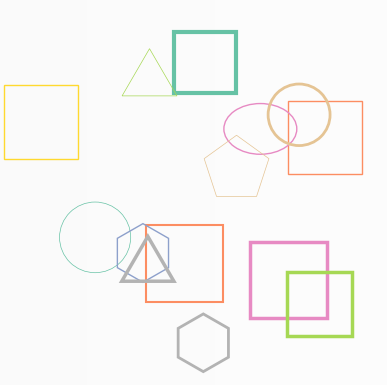[{"shape": "circle", "thickness": 0.5, "radius": 0.46, "center": [0.245, 0.383]}, {"shape": "square", "thickness": 3, "radius": 0.4, "center": [0.529, 0.838]}, {"shape": "square", "thickness": 1, "radius": 0.48, "center": [0.84, 0.643]}, {"shape": "square", "thickness": 1.5, "radius": 0.5, "center": [0.477, 0.315]}, {"shape": "hexagon", "thickness": 1, "radius": 0.38, "center": [0.369, 0.343]}, {"shape": "square", "thickness": 2.5, "radius": 0.49, "center": [0.744, 0.274]}, {"shape": "oval", "thickness": 1, "radius": 0.47, "center": [0.672, 0.665]}, {"shape": "square", "thickness": 2.5, "radius": 0.42, "center": [0.825, 0.211]}, {"shape": "triangle", "thickness": 0.5, "radius": 0.41, "center": [0.386, 0.792]}, {"shape": "square", "thickness": 1, "radius": 0.48, "center": [0.105, 0.682]}, {"shape": "circle", "thickness": 2, "radius": 0.4, "center": [0.772, 0.702]}, {"shape": "pentagon", "thickness": 0.5, "radius": 0.44, "center": [0.61, 0.561]}, {"shape": "triangle", "thickness": 2.5, "radius": 0.39, "center": [0.381, 0.308]}, {"shape": "hexagon", "thickness": 2, "radius": 0.37, "center": [0.525, 0.11]}]